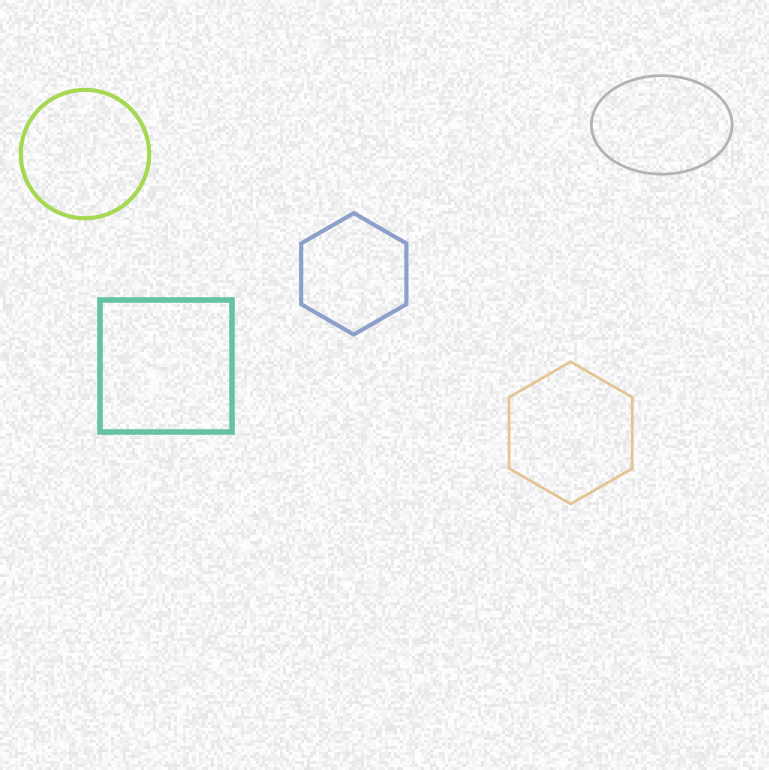[{"shape": "square", "thickness": 2, "radius": 0.43, "center": [0.216, 0.524]}, {"shape": "hexagon", "thickness": 1.5, "radius": 0.39, "center": [0.459, 0.644]}, {"shape": "circle", "thickness": 1.5, "radius": 0.42, "center": [0.11, 0.8]}, {"shape": "hexagon", "thickness": 1, "radius": 0.46, "center": [0.741, 0.438]}, {"shape": "oval", "thickness": 1, "radius": 0.46, "center": [0.859, 0.838]}]